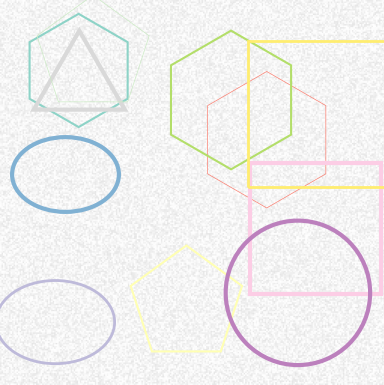[{"shape": "hexagon", "thickness": 1.5, "radius": 0.74, "center": [0.204, 0.817]}, {"shape": "pentagon", "thickness": 1.5, "radius": 0.76, "center": [0.484, 0.21]}, {"shape": "oval", "thickness": 2, "radius": 0.77, "center": [0.143, 0.163]}, {"shape": "hexagon", "thickness": 0.5, "radius": 0.89, "center": [0.693, 0.637]}, {"shape": "oval", "thickness": 3, "radius": 0.69, "center": [0.17, 0.547]}, {"shape": "hexagon", "thickness": 1.5, "radius": 0.9, "center": [0.6, 0.74]}, {"shape": "square", "thickness": 3, "radius": 0.85, "center": [0.82, 0.407]}, {"shape": "triangle", "thickness": 3, "radius": 0.68, "center": [0.206, 0.784]}, {"shape": "circle", "thickness": 3, "radius": 0.94, "center": [0.774, 0.239]}, {"shape": "pentagon", "thickness": 0.5, "radius": 0.77, "center": [0.242, 0.859]}, {"shape": "square", "thickness": 2, "radius": 0.95, "center": [0.833, 0.704]}]